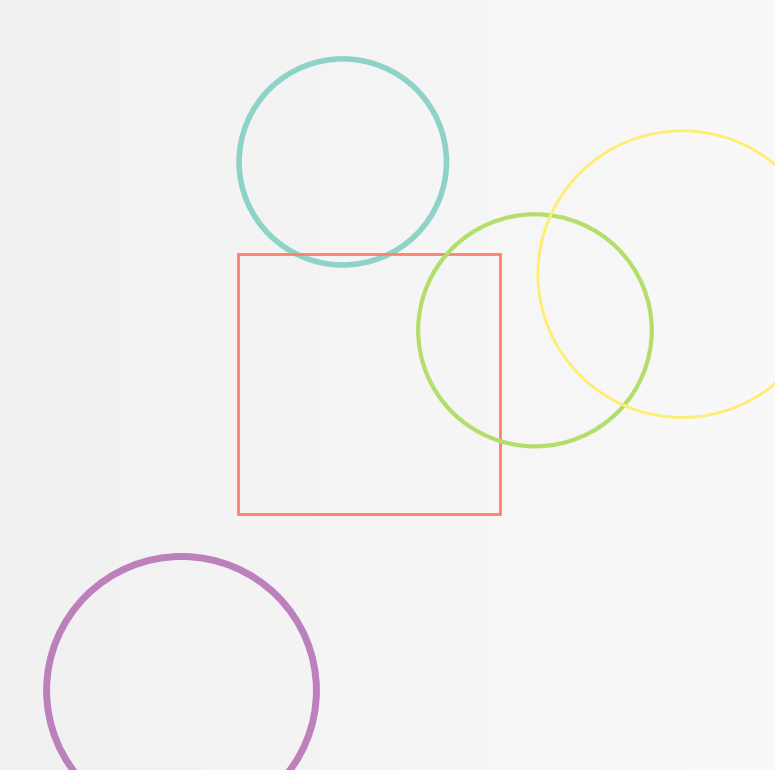[{"shape": "circle", "thickness": 2, "radius": 0.67, "center": [0.442, 0.79]}, {"shape": "square", "thickness": 1, "radius": 0.84, "center": [0.476, 0.501]}, {"shape": "circle", "thickness": 1.5, "radius": 0.75, "center": [0.69, 0.571]}, {"shape": "circle", "thickness": 2.5, "radius": 0.87, "center": [0.234, 0.103]}, {"shape": "circle", "thickness": 1, "radius": 0.93, "center": [0.88, 0.644]}]